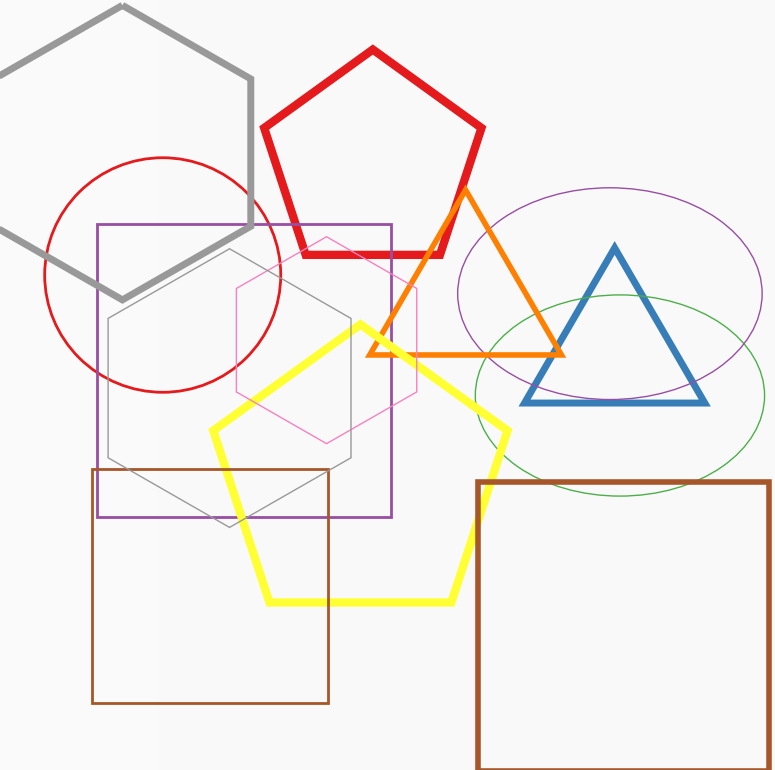[{"shape": "circle", "thickness": 1, "radius": 0.76, "center": [0.21, 0.643]}, {"shape": "pentagon", "thickness": 3, "radius": 0.74, "center": [0.481, 0.788]}, {"shape": "triangle", "thickness": 2.5, "radius": 0.67, "center": [0.793, 0.544]}, {"shape": "oval", "thickness": 0.5, "radius": 0.93, "center": [0.8, 0.486]}, {"shape": "square", "thickness": 1, "radius": 0.95, "center": [0.315, 0.519]}, {"shape": "oval", "thickness": 0.5, "radius": 0.98, "center": [0.787, 0.619]}, {"shape": "triangle", "thickness": 2, "radius": 0.71, "center": [0.601, 0.61]}, {"shape": "pentagon", "thickness": 3, "radius": 1.0, "center": [0.465, 0.379]}, {"shape": "square", "thickness": 1, "radius": 0.76, "center": [0.271, 0.239]}, {"shape": "square", "thickness": 2, "radius": 0.94, "center": [0.805, 0.187]}, {"shape": "hexagon", "thickness": 0.5, "radius": 0.67, "center": [0.421, 0.558]}, {"shape": "hexagon", "thickness": 0.5, "radius": 0.9, "center": [0.296, 0.496]}, {"shape": "hexagon", "thickness": 2.5, "radius": 0.96, "center": [0.158, 0.802]}]